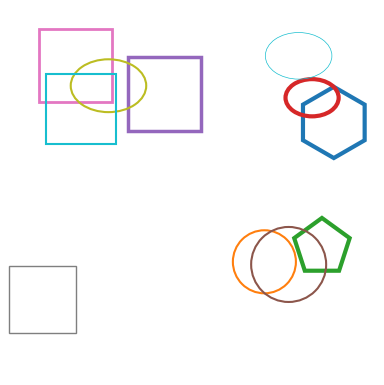[{"shape": "hexagon", "thickness": 3, "radius": 0.46, "center": [0.867, 0.682]}, {"shape": "circle", "thickness": 1.5, "radius": 0.41, "center": [0.687, 0.32]}, {"shape": "pentagon", "thickness": 3, "radius": 0.38, "center": [0.836, 0.358]}, {"shape": "oval", "thickness": 3, "radius": 0.35, "center": [0.811, 0.746]}, {"shape": "square", "thickness": 2.5, "radius": 0.47, "center": [0.427, 0.756]}, {"shape": "circle", "thickness": 1.5, "radius": 0.49, "center": [0.75, 0.313]}, {"shape": "square", "thickness": 2, "radius": 0.47, "center": [0.196, 0.83]}, {"shape": "square", "thickness": 1, "radius": 0.44, "center": [0.109, 0.221]}, {"shape": "oval", "thickness": 1.5, "radius": 0.49, "center": [0.282, 0.777]}, {"shape": "oval", "thickness": 0.5, "radius": 0.43, "center": [0.776, 0.855]}, {"shape": "square", "thickness": 1.5, "radius": 0.45, "center": [0.21, 0.717]}]